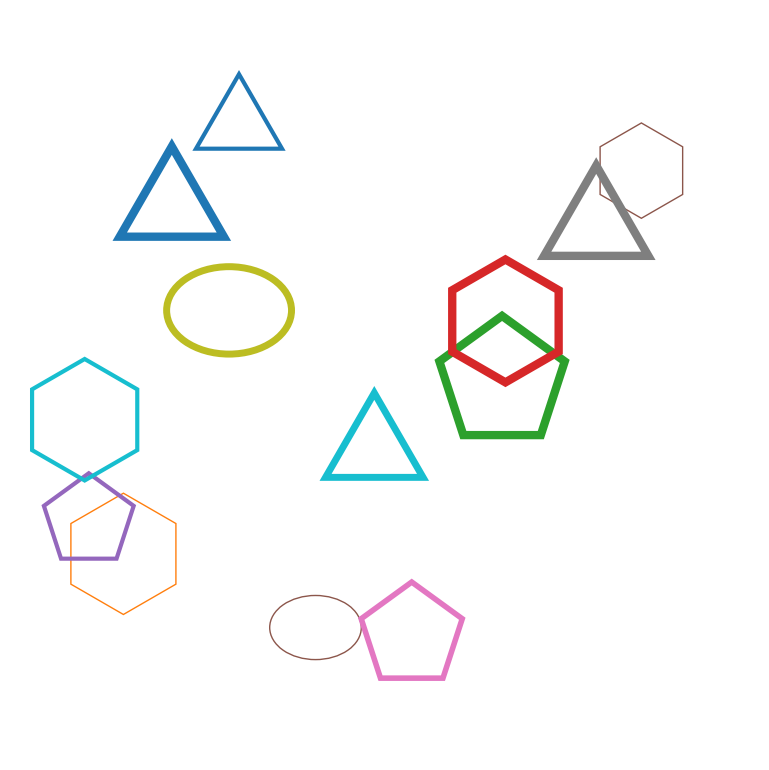[{"shape": "triangle", "thickness": 1.5, "radius": 0.32, "center": [0.31, 0.839]}, {"shape": "triangle", "thickness": 3, "radius": 0.39, "center": [0.223, 0.732]}, {"shape": "hexagon", "thickness": 0.5, "radius": 0.39, "center": [0.16, 0.281]}, {"shape": "pentagon", "thickness": 3, "radius": 0.43, "center": [0.652, 0.504]}, {"shape": "hexagon", "thickness": 3, "radius": 0.4, "center": [0.656, 0.583]}, {"shape": "pentagon", "thickness": 1.5, "radius": 0.31, "center": [0.115, 0.324]}, {"shape": "hexagon", "thickness": 0.5, "radius": 0.31, "center": [0.833, 0.778]}, {"shape": "oval", "thickness": 0.5, "radius": 0.3, "center": [0.41, 0.185]}, {"shape": "pentagon", "thickness": 2, "radius": 0.35, "center": [0.535, 0.175]}, {"shape": "triangle", "thickness": 3, "radius": 0.39, "center": [0.774, 0.707]}, {"shape": "oval", "thickness": 2.5, "radius": 0.41, "center": [0.298, 0.597]}, {"shape": "triangle", "thickness": 2.5, "radius": 0.37, "center": [0.486, 0.417]}, {"shape": "hexagon", "thickness": 1.5, "radius": 0.39, "center": [0.11, 0.455]}]